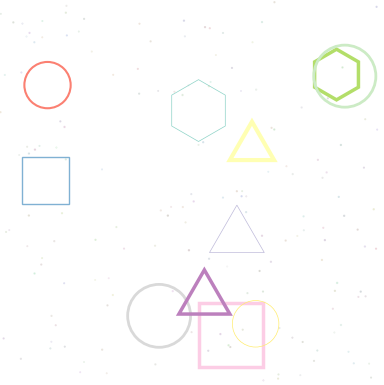[{"shape": "hexagon", "thickness": 0.5, "radius": 0.4, "center": [0.516, 0.713]}, {"shape": "triangle", "thickness": 3, "radius": 0.33, "center": [0.654, 0.617]}, {"shape": "triangle", "thickness": 0.5, "radius": 0.41, "center": [0.615, 0.385]}, {"shape": "circle", "thickness": 1.5, "radius": 0.3, "center": [0.123, 0.779]}, {"shape": "square", "thickness": 1, "radius": 0.31, "center": [0.119, 0.531]}, {"shape": "hexagon", "thickness": 2.5, "radius": 0.33, "center": [0.874, 0.806]}, {"shape": "square", "thickness": 2.5, "radius": 0.42, "center": [0.6, 0.131]}, {"shape": "circle", "thickness": 2, "radius": 0.41, "center": [0.413, 0.18]}, {"shape": "triangle", "thickness": 2.5, "radius": 0.38, "center": [0.531, 0.223]}, {"shape": "circle", "thickness": 2, "radius": 0.4, "center": [0.896, 0.802]}, {"shape": "circle", "thickness": 0.5, "radius": 0.3, "center": [0.664, 0.159]}]